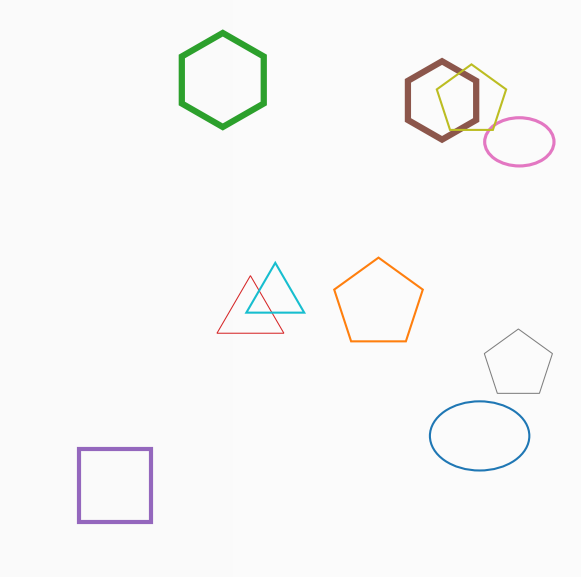[{"shape": "oval", "thickness": 1, "radius": 0.43, "center": [0.825, 0.244]}, {"shape": "pentagon", "thickness": 1, "radius": 0.4, "center": [0.651, 0.473]}, {"shape": "hexagon", "thickness": 3, "radius": 0.41, "center": [0.383, 0.861]}, {"shape": "triangle", "thickness": 0.5, "radius": 0.33, "center": [0.431, 0.455]}, {"shape": "square", "thickness": 2, "radius": 0.31, "center": [0.198, 0.159]}, {"shape": "hexagon", "thickness": 3, "radius": 0.34, "center": [0.761, 0.825]}, {"shape": "oval", "thickness": 1.5, "radius": 0.3, "center": [0.893, 0.754]}, {"shape": "pentagon", "thickness": 0.5, "radius": 0.31, "center": [0.892, 0.368]}, {"shape": "pentagon", "thickness": 1, "radius": 0.31, "center": [0.811, 0.825]}, {"shape": "triangle", "thickness": 1, "radius": 0.29, "center": [0.474, 0.486]}]